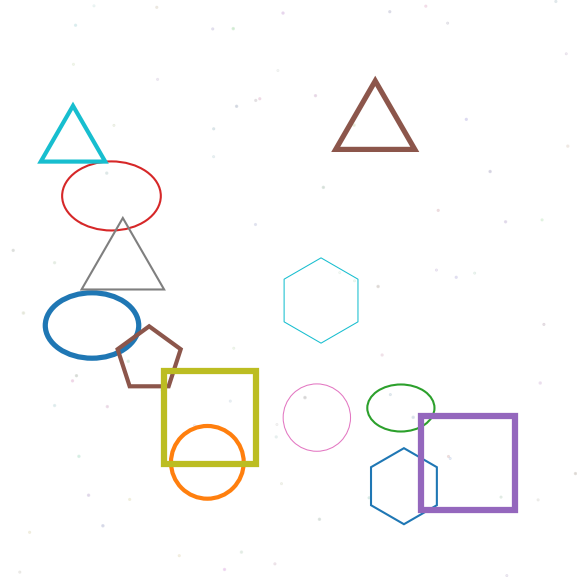[{"shape": "oval", "thickness": 2.5, "radius": 0.4, "center": [0.159, 0.436]}, {"shape": "hexagon", "thickness": 1, "radius": 0.33, "center": [0.699, 0.157]}, {"shape": "circle", "thickness": 2, "radius": 0.31, "center": [0.359, 0.199]}, {"shape": "oval", "thickness": 1, "radius": 0.29, "center": [0.694, 0.293]}, {"shape": "oval", "thickness": 1, "radius": 0.43, "center": [0.193, 0.66]}, {"shape": "square", "thickness": 3, "radius": 0.41, "center": [0.811, 0.197]}, {"shape": "pentagon", "thickness": 2, "radius": 0.29, "center": [0.258, 0.377]}, {"shape": "triangle", "thickness": 2.5, "radius": 0.4, "center": [0.65, 0.78]}, {"shape": "circle", "thickness": 0.5, "radius": 0.29, "center": [0.549, 0.276]}, {"shape": "triangle", "thickness": 1, "radius": 0.41, "center": [0.213, 0.539]}, {"shape": "square", "thickness": 3, "radius": 0.4, "center": [0.363, 0.276]}, {"shape": "hexagon", "thickness": 0.5, "radius": 0.37, "center": [0.556, 0.479]}, {"shape": "triangle", "thickness": 2, "radius": 0.32, "center": [0.126, 0.752]}]